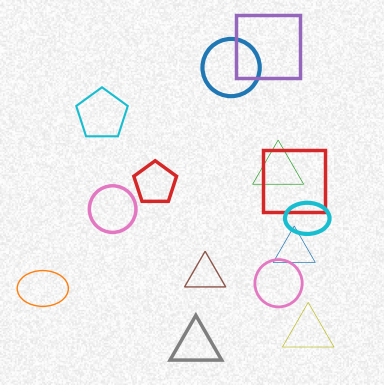[{"shape": "circle", "thickness": 3, "radius": 0.37, "center": [0.6, 0.825]}, {"shape": "triangle", "thickness": 0.5, "radius": 0.32, "center": [0.764, 0.35]}, {"shape": "oval", "thickness": 1, "radius": 0.33, "center": [0.111, 0.251]}, {"shape": "triangle", "thickness": 0.5, "radius": 0.38, "center": [0.722, 0.56]}, {"shape": "pentagon", "thickness": 2.5, "radius": 0.29, "center": [0.403, 0.524]}, {"shape": "square", "thickness": 2.5, "radius": 0.4, "center": [0.764, 0.531]}, {"shape": "square", "thickness": 2.5, "radius": 0.41, "center": [0.696, 0.879]}, {"shape": "triangle", "thickness": 1, "radius": 0.31, "center": [0.533, 0.286]}, {"shape": "circle", "thickness": 2, "radius": 0.31, "center": [0.723, 0.264]}, {"shape": "circle", "thickness": 2.5, "radius": 0.3, "center": [0.293, 0.457]}, {"shape": "triangle", "thickness": 2.5, "radius": 0.39, "center": [0.509, 0.103]}, {"shape": "triangle", "thickness": 0.5, "radius": 0.39, "center": [0.801, 0.137]}, {"shape": "pentagon", "thickness": 1.5, "radius": 0.35, "center": [0.265, 0.703]}, {"shape": "oval", "thickness": 3, "radius": 0.29, "center": [0.798, 0.433]}]